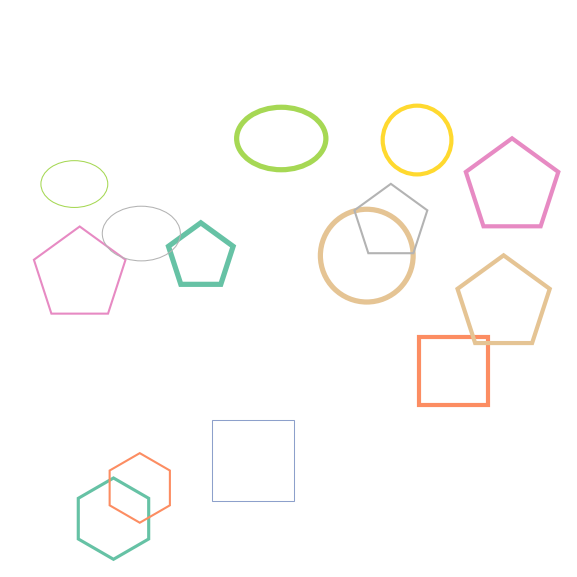[{"shape": "pentagon", "thickness": 2.5, "radius": 0.29, "center": [0.348, 0.554]}, {"shape": "hexagon", "thickness": 1.5, "radius": 0.35, "center": [0.197, 0.101]}, {"shape": "square", "thickness": 2, "radius": 0.3, "center": [0.785, 0.357]}, {"shape": "hexagon", "thickness": 1, "radius": 0.3, "center": [0.242, 0.154]}, {"shape": "square", "thickness": 0.5, "radius": 0.35, "center": [0.438, 0.202]}, {"shape": "pentagon", "thickness": 2, "radius": 0.42, "center": [0.887, 0.675]}, {"shape": "pentagon", "thickness": 1, "radius": 0.42, "center": [0.138, 0.524]}, {"shape": "oval", "thickness": 0.5, "radius": 0.29, "center": [0.129, 0.68]}, {"shape": "oval", "thickness": 2.5, "radius": 0.39, "center": [0.487, 0.759]}, {"shape": "circle", "thickness": 2, "radius": 0.3, "center": [0.722, 0.757]}, {"shape": "pentagon", "thickness": 2, "radius": 0.42, "center": [0.872, 0.473]}, {"shape": "circle", "thickness": 2.5, "radius": 0.4, "center": [0.635, 0.556]}, {"shape": "oval", "thickness": 0.5, "radius": 0.34, "center": [0.245, 0.595]}, {"shape": "pentagon", "thickness": 1, "radius": 0.33, "center": [0.677, 0.614]}]